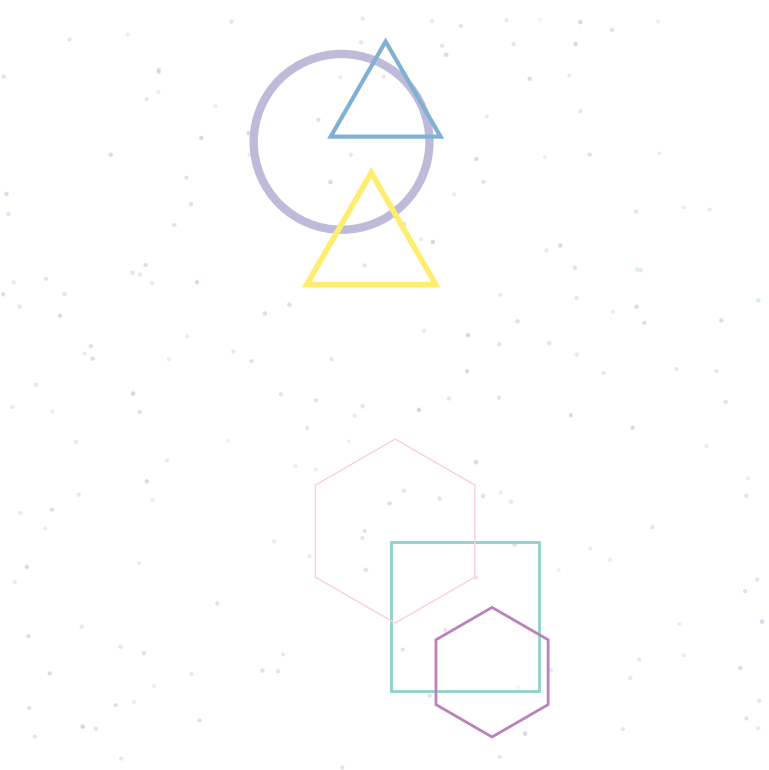[{"shape": "square", "thickness": 1, "radius": 0.48, "center": [0.604, 0.199]}, {"shape": "circle", "thickness": 3, "radius": 0.57, "center": [0.444, 0.816]}, {"shape": "triangle", "thickness": 1.5, "radius": 0.41, "center": [0.501, 0.864]}, {"shape": "hexagon", "thickness": 0.5, "radius": 0.6, "center": [0.513, 0.31]}, {"shape": "hexagon", "thickness": 1, "radius": 0.42, "center": [0.639, 0.127]}, {"shape": "triangle", "thickness": 2, "radius": 0.48, "center": [0.482, 0.679]}]